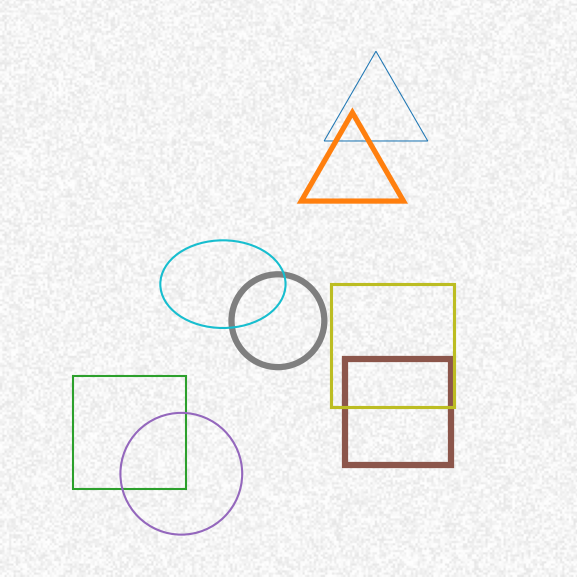[{"shape": "triangle", "thickness": 0.5, "radius": 0.52, "center": [0.651, 0.807]}, {"shape": "triangle", "thickness": 2.5, "radius": 0.51, "center": [0.61, 0.702]}, {"shape": "square", "thickness": 1, "radius": 0.49, "center": [0.224, 0.25]}, {"shape": "circle", "thickness": 1, "radius": 0.53, "center": [0.314, 0.179]}, {"shape": "square", "thickness": 3, "radius": 0.46, "center": [0.689, 0.286]}, {"shape": "circle", "thickness": 3, "radius": 0.4, "center": [0.481, 0.444]}, {"shape": "square", "thickness": 1.5, "radius": 0.53, "center": [0.68, 0.401]}, {"shape": "oval", "thickness": 1, "radius": 0.54, "center": [0.386, 0.507]}]